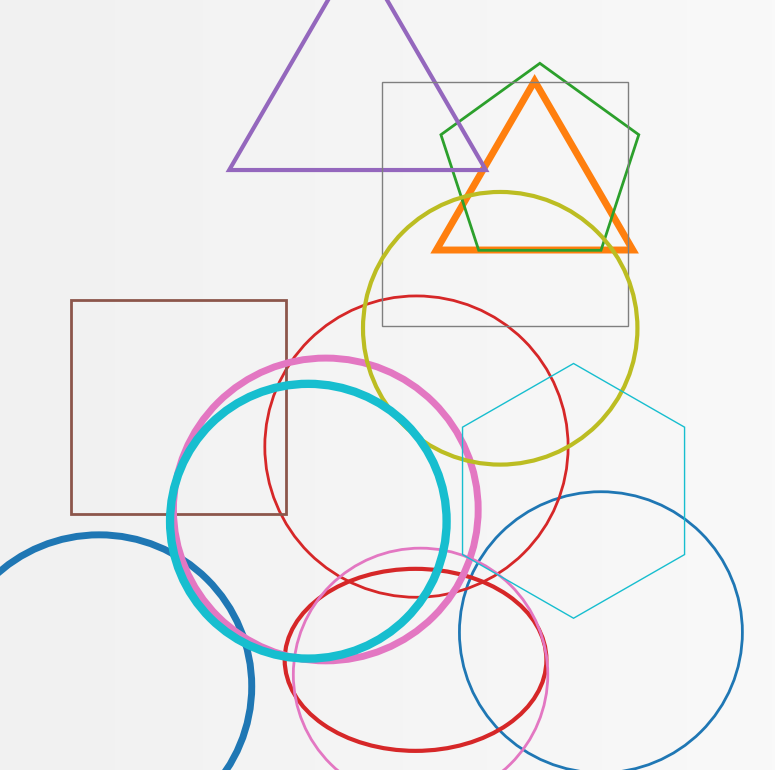[{"shape": "circle", "thickness": 1, "radius": 0.91, "center": [0.775, 0.179]}, {"shape": "circle", "thickness": 2.5, "radius": 0.98, "center": [0.128, 0.109]}, {"shape": "triangle", "thickness": 2.5, "radius": 0.73, "center": [0.69, 0.748]}, {"shape": "pentagon", "thickness": 1, "radius": 0.67, "center": [0.697, 0.784]}, {"shape": "circle", "thickness": 1, "radius": 0.98, "center": [0.537, 0.42]}, {"shape": "oval", "thickness": 1.5, "radius": 0.84, "center": [0.536, 0.143]}, {"shape": "triangle", "thickness": 1.5, "radius": 0.96, "center": [0.461, 0.875]}, {"shape": "square", "thickness": 1, "radius": 0.7, "center": [0.231, 0.472]}, {"shape": "circle", "thickness": 1, "radius": 0.82, "center": [0.543, 0.124]}, {"shape": "circle", "thickness": 2.5, "radius": 0.98, "center": [0.42, 0.338]}, {"shape": "square", "thickness": 0.5, "radius": 0.79, "center": [0.652, 0.735]}, {"shape": "circle", "thickness": 1.5, "radius": 0.89, "center": [0.645, 0.574]}, {"shape": "circle", "thickness": 3, "radius": 0.89, "center": [0.398, 0.323]}, {"shape": "hexagon", "thickness": 0.5, "radius": 0.83, "center": [0.74, 0.363]}]